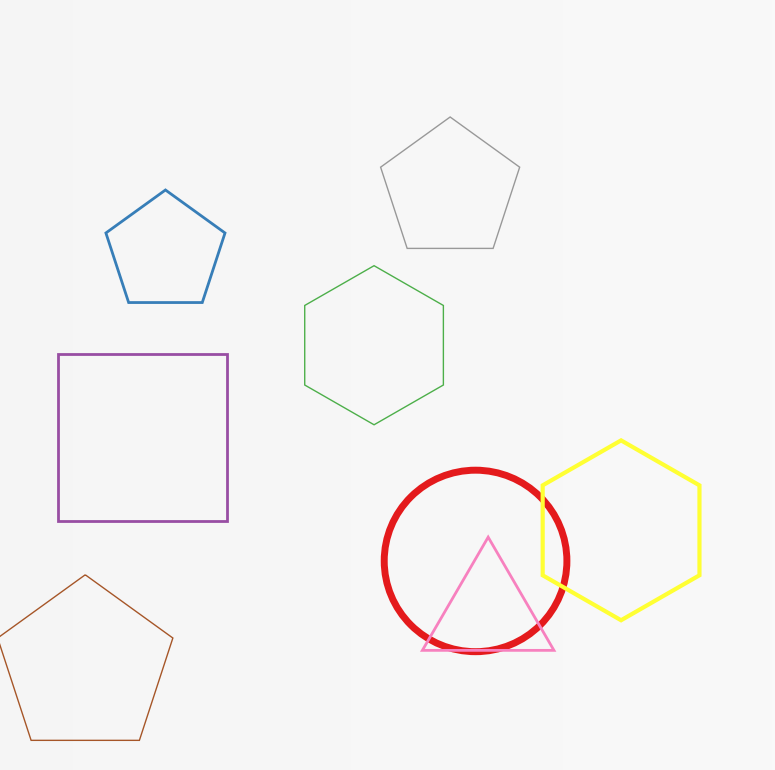[{"shape": "circle", "thickness": 2.5, "radius": 0.59, "center": [0.614, 0.272]}, {"shape": "pentagon", "thickness": 1, "radius": 0.4, "center": [0.213, 0.672]}, {"shape": "hexagon", "thickness": 0.5, "radius": 0.52, "center": [0.483, 0.552]}, {"shape": "square", "thickness": 1, "radius": 0.54, "center": [0.184, 0.432]}, {"shape": "hexagon", "thickness": 1.5, "radius": 0.58, "center": [0.801, 0.311]}, {"shape": "pentagon", "thickness": 0.5, "radius": 0.59, "center": [0.11, 0.135]}, {"shape": "triangle", "thickness": 1, "radius": 0.49, "center": [0.63, 0.204]}, {"shape": "pentagon", "thickness": 0.5, "radius": 0.47, "center": [0.581, 0.754]}]